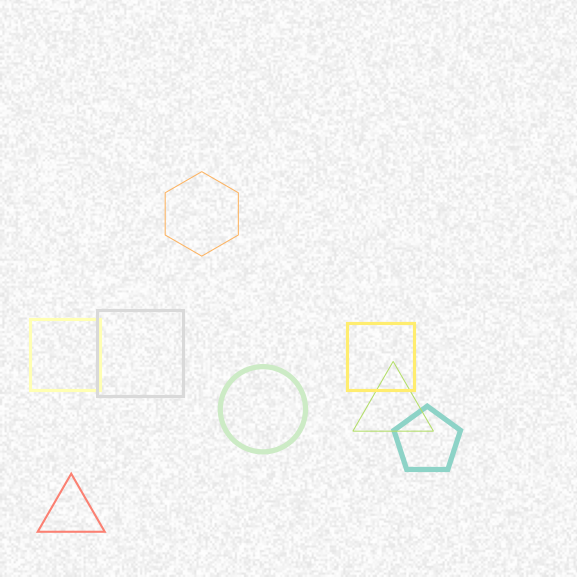[{"shape": "pentagon", "thickness": 2.5, "radius": 0.3, "center": [0.74, 0.235]}, {"shape": "square", "thickness": 1.5, "radius": 0.31, "center": [0.113, 0.385]}, {"shape": "triangle", "thickness": 1, "radius": 0.34, "center": [0.123, 0.112]}, {"shape": "hexagon", "thickness": 0.5, "radius": 0.37, "center": [0.349, 0.629]}, {"shape": "triangle", "thickness": 0.5, "radius": 0.4, "center": [0.681, 0.293]}, {"shape": "square", "thickness": 1.5, "radius": 0.37, "center": [0.242, 0.388]}, {"shape": "circle", "thickness": 2.5, "radius": 0.37, "center": [0.455, 0.29]}, {"shape": "square", "thickness": 1.5, "radius": 0.29, "center": [0.659, 0.381]}]